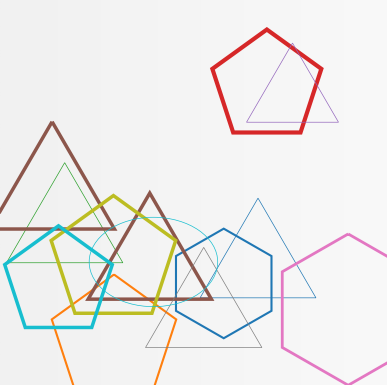[{"shape": "triangle", "thickness": 0.5, "radius": 0.86, "center": [0.666, 0.313]}, {"shape": "hexagon", "thickness": 1.5, "radius": 0.71, "center": [0.577, 0.264]}, {"shape": "pentagon", "thickness": 1.5, "radius": 0.84, "center": [0.294, 0.118]}, {"shape": "triangle", "thickness": 0.5, "radius": 0.87, "center": [0.167, 0.404]}, {"shape": "pentagon", "thickness": 3, "radius": 0.74, "center": [0.689, 0.775]}, {"shape": "triangle", "thickness": 0.5, "radius": 0.69, "center": [0.755, 0.751]}, {"shape": "triangle", "thickness": 2.5, "radius": 0.92, "center": [0.387, 0.315]}, {"shape": "triangle", "thickness": 2.5, "radius": 0.93, "center": [0.134, 0.498]}, {"shape": "hexagon", "thickness": 2, "radius": 0.98, "center": [0.899, 0.196]}, {"shape": "triangle", "thickness": 0.5, "radius": 0.87, "center": [0.526, 0.184]}, {"shape": "pentagon", "thickness": 2.5, "radius": 0.84, "center": [0.293, 0.323]}, {"shape": "pentagon", "thickness": 2.5, "radius": 0.73, "center": [0.151, 0.267]}, {"shape": "oval", "thickness": 0.5, "radius": 0.83, "center": [0.396, 0.32]}]